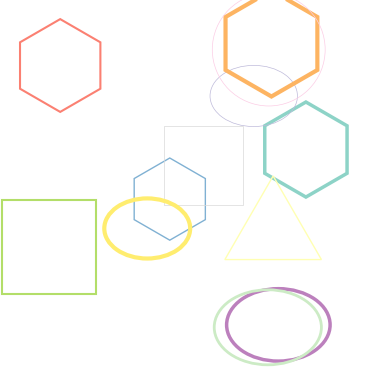[{"shape": "hexagon", "thickness": 2.5, "radius": 0.62, "center": [0.795, 0.612]}, {"shape": "triangle", "thickness": 1, "radius": 0.72, "center": [0.709, 0.398]}, {"shape": "oval", "thickness": 0.5, "radius": 0.57, "center": [0.659, 0.751]}, {"shape": "hexagon", "thickness": 1.5, "radius": 0.6, "center": [0.156, 0.83]}, {"shape": "hexagon", "thickness": 1, "radius": 0.53, "center": [0.441, 0.483]}, {"shape": "hexagon", "thickness": 3, "radius": 0.69, "center": [0.705, 0.887]}, {"shape": "square", "thickness": 1.5, "radius": 0.61, "center": [0.127, 0.358]}, {"shape": "circle", "thickness": 0.5, "radius": 0.73, "center": [0.698, 0.871]}, {"shape": "square", "thickness": 0.5, "radius": 0.51, "center": [0.528, 0.57]}, {"shape": "oval", "thickness": 2.5, "radius": 0.67, "center": [0.723, 0.156]}, {"shape": "oval", "thickness": 2, "radius": 0.7, "center": [0.696, 0.15]}, {"shape": "oval", "thickness": 3, "radius": 0.56, "center": [0.382, 0.407]}]